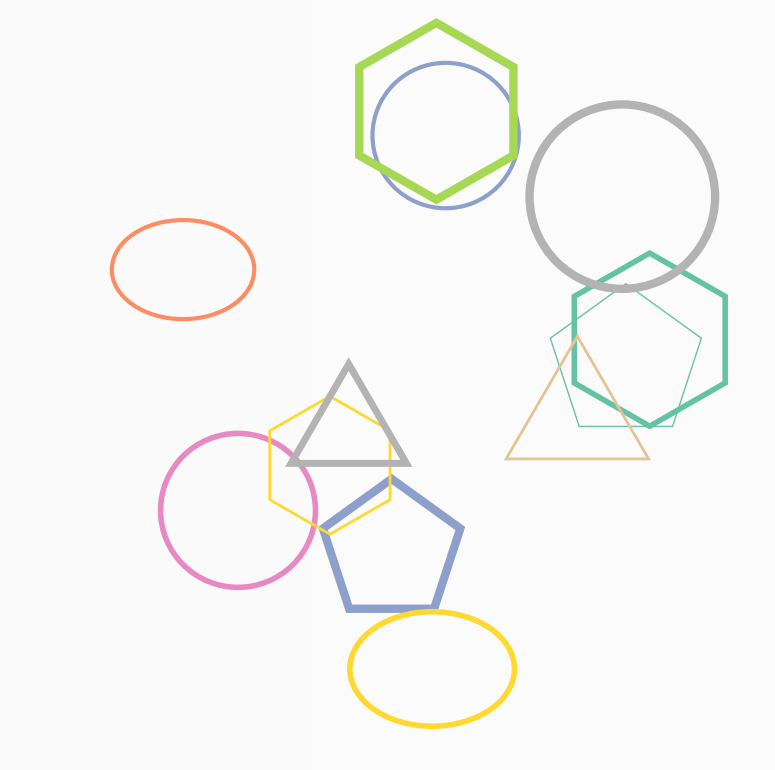[{"shape": "pentagon", "thickness": 0.5, "radius": 0.51, "center": [0.808, 0.529]}, {"shape": "hexagon", "thickness": 2, "radius": 0.56, "center": [0.838, 0.559]}, {"shape": "oval", "thickness": 1.5, "radius": 0.46, "center": [0.236, 0.65]}, {"shape": "circle", "thickness": 1.5, "radius": 0.47, "center": [0.575, 0.824]}, {"shape": "pentagon", "thickness": 3, "radius": 0.47, "center": [0.505, 0.285]}, {"shape": "circle", "thickness": 2, "radius": 0.5, "center": [0.307, 0.337]}, {"shape": "hexagon", "thickness": 3, "radius": 0.57, "center": [0.563, 0.856]}, {"shape": "oval", "thickness": 2, "radius": 0.53, "center": [0.558, 0.131]}, {"shape": "hexagon", "thickness": 1, "radius": 0.45, "center": [0.426, 0.396]}, {"shape": "triangle", "thickness": 1, "radius": 0.53, "center": [0.745, 0.457]}, {"shape": "circle", "thickness": 3, "radius": 0.6, "center": [0.803, 0.745]}, {"shape": "triangle", "thickness": 2.5, "radius": 0.43, "center": [0.45, 0.441]}]